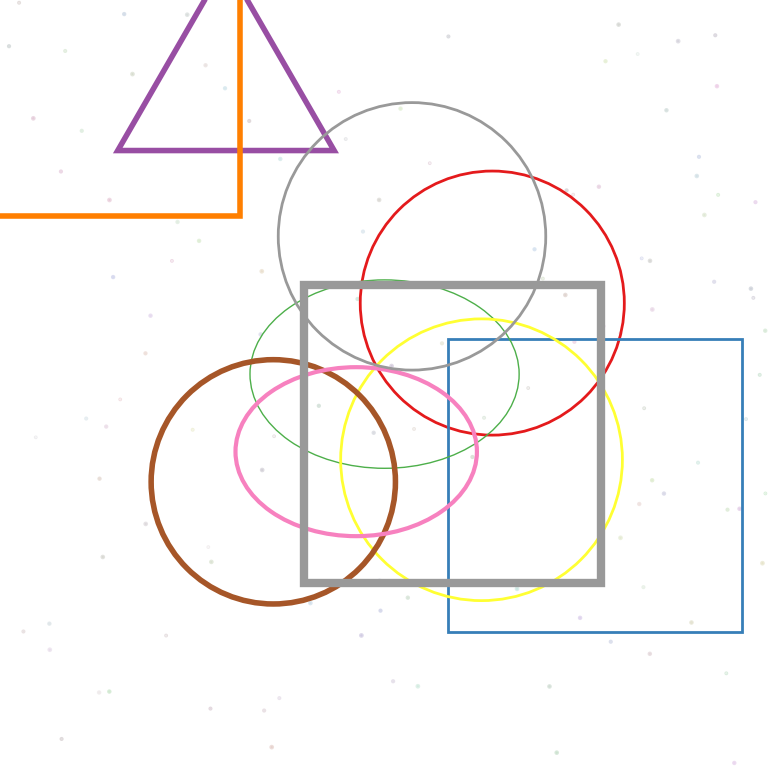[{"shape": "circle", "thickness": 1, "radius": 0.86, "center": [0.639, 0.606]}, {"shape": "square", "thickness": 1, "radius": 0.95, "center": [0.773, 0.37]}, {"shape": "oval", "thickness": 0.5, "radius": 0.87, "center": [0.499, 0.514]}, {"shape": "triangle", "thickness": 2, "radius": 0.81, "center": [0.293, 0.886]}, {"shape": "square", "thickness": 2, "radius": 0.89, "center": [0.134, 0.896]}, {"shape": "circle", "thickness": 1, "radius": 0.91, "center": [0.625, 0.403]}, {"shape": "circle", "thickness": 2, "radius": 0.79, "center": [0.355, 0.374]}, {"shape": "oval", "thickness": 1.5, "radius": 0.78, "center": [0.463, 0.413]}, {"shape": "circle", "thickness": 1, "radius": 0.87, "center": [0.535, 0.693]}, {"shape": "square", "thickness": 3, "radius": 0.97, "center": [0.588, 0.436]}]